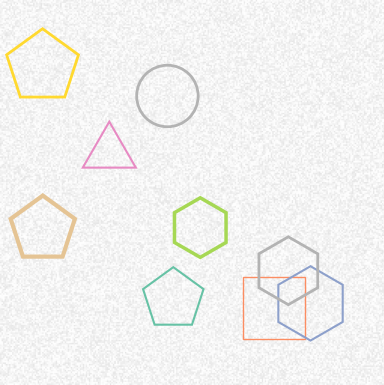[{"shape": "pentagon", "thickness": 1.5, "radius": 0.41, "center": [0.45, 0.223]}, {"shape": "square", "thickness": 1, "radius": 0.4, "center": [0.712, 0.201]}, {"shape": "hexagon", "thickness": 1.5, "radius": 0.48, "center": [0.807, 0.212]}, {"shape": "triangle", "thickness": 1.5, "radius": 0.4, "center": [0.284, 0.604]}, {"shape": "hexagon", "thickness": 2.5, "radius": 0.39, "center": [0.52, 0.409]}, {"shape": "pentagon", "thickness": 2, "radius": 0.49, "center": [0.111, 0.827]}, {"shape": "pentagon", "thickness": 3, "radius": 0.44, "center": [0.111, 0.404]}, {"shape": "hexagon", "thickness": 2, "radius": 0.44, "center": [0.749, 0.297]}, {"shape": "circle", "thickness": 2, "radius": 0.4, "center": [0.435, 0.751]}]